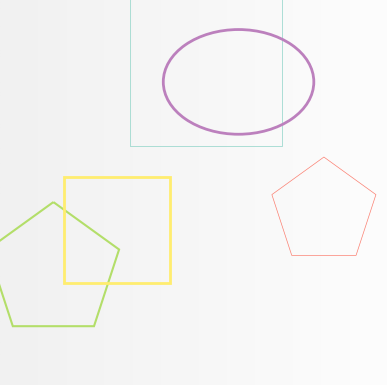[{"shape": "square", "thickness": 0.5, "radius": 0.98, "center": [0.531, 0.818]}, {"shape": "pentagon", "thickness": 0.5, "radius": 0.71, "center": [0.836, 0.451]}, {"shape": "pentagon", "thickness": 1.5, "radius": 0.89, "center": [0.138, 0.297]}, {"shape": "oval", "thickness": 2, "radius": 0.97, "center": [0.616, 0.787]}, {"shape": "square", "thickness": 2, "radius": 0.68, "center": [0.302, 0.403]}]